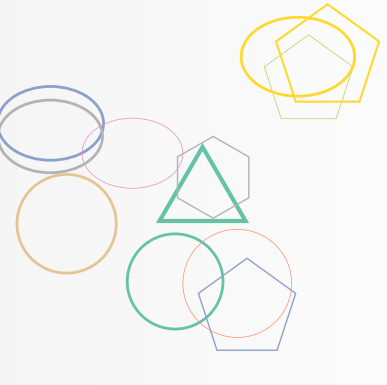[{"shape": "circle", "thickness": 2, "radius": 0.62, "center": [0.452, 0.269]}, {"shape": "triangle", "thickness": 3, "radius": 0.64, "center": [0.523, 0.49]}, {"shape": "circle", "thickness": 0.5, "radius": 0.7, "center": [0.612, 0.264]}, {"shape": "oval", "thickness": 2, "radius": 0.68, "center": [0.13, 0.68]}, {"shape": "pentagon", "thickness": 1, "radius": 0.66, "center": [0.638, 0.197]}, {"shape": "oval", "thickness": 0.5, "radius": 0.65, "center": [0.342, 0.602]}, {"shape": "pentagon", "thickness": 0.5, "radius": 0.6, "center": [0.797, 0.789]}, {"shape": "oval", "thickness": 2, "radius": 0.73, "center": [0.769, 0.853]}, {"shape": "pentagon", "thickness": 1.5, "radius": 0.7, "center": [0.845, 0.849]}, {"shape": "circle", "thickness": 2, "radius": 0.64, "center": [0.172, 0.419]}, {"shape": "hexagon", "thickness": 1, "radius": 0.53, "center": [0.55, 0.539]}, {"shape": "oval", "thickness": 2, "radius": 0.67, "center": [0.13, 0.646]}]